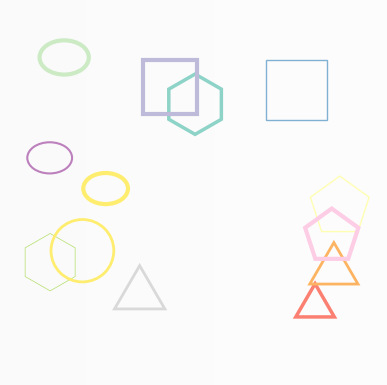[{"shape": "hexagon", "thickness": 2.5, "radius": 0.39, "center": [0.503, 0.729]}, {"shape": "pentagon", "thickness": 1, "radius": 0.4, "center": [0.877, 0.463]}, {"shape": "square", "thickness": 3, "radius": 0.35, "center": [0.44, 0.773]}, {"shape": "triangle", "thickness": 2.5, "radius": 0.29, "center": [0.813, 0.206]}, {"shape": "square", "thickness": 1, "radius": 0.39, "center": [0.766, 0.767]}, {"shape": "triangle", "thickness": 2, "radius": 0.36, "center": [0.862, 0.298]}, {"shape": "hexagon", "thickness": 0.5, "radius": 0.37, "center": [0.129, 0.319]}, {"shape": "pentagon", "thickness": 3, "radius": 0.36, "center": [0.856, 0.386]}, {"shape": "triangle", "thickness": 2, "radius": 0.37, "center": [0.36, 0.235]}, {"shape": "oval", "thickness": 1.5, "radius": 0.29, "center": [0.128, 0.59]}, {"shape": "oval", "thickness": 3, "radius": 0.32, "center": [0.166, 0.851]}, {"shape": "oval", "thickness": 3, "radius": 0.29, "center": [0.273, 0.51]}, {"shape": "circle", "thickness": 2, "radius": 0.41, "center": [0.213, 0.349]}]